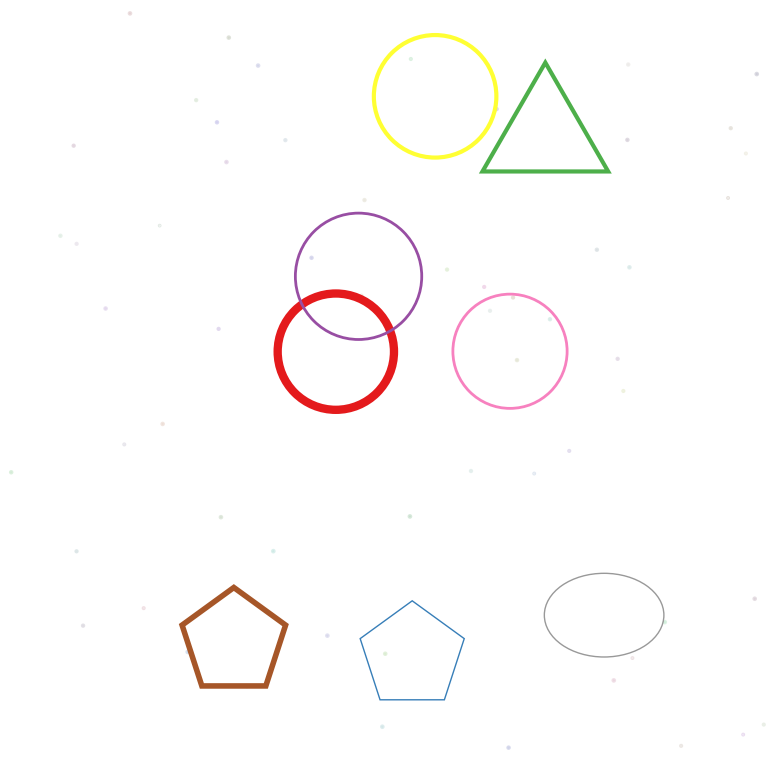[{"shape": "circle", "thickness": 3, "radius": 0.38, "center": [0.436, 0.543]}, {"shape": "pentagon", "thickness": 0.5, "radius": 0.36, "center": [0.535, 0.149]}, {"shape": "triangle", "thickness": 1.5, "radius": 0.47, "center": [0.708, 0.824]}, {"shape": "circle", "thickness": 1, "radius": 0.41, "center": [0.466, 0.641]}, {"shape": "circle", "thickness": 1.5, "radius": 0.4, "center": [0.565, 0.875]}, {"shape": "pentagon", "thickness": 2, "radius": 0.35, "center": [0.304, 0.166]}, {"shape": "circle", "thickness": 1, "radius": 0.37, "center": [0.662, 0.544]}, {"shape": "oval", "thickness": 0.5, "radius": 0.39, "center": [0.785, 0.201]}]